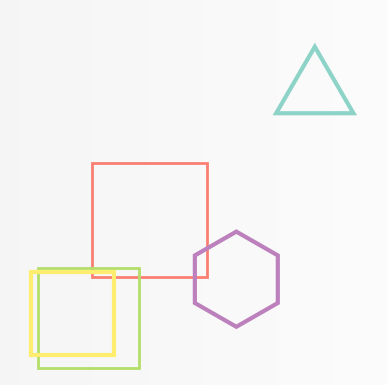[{"shape": "triangle", "thickness": 3, "radius": 0.58, "center": [0.812, 0.763]}, {"shape": "square", "thickness": 2, "radius": 0.74, "center": [0.385, 0.428]}, {"shape": "square", "thickness": 2, "radius": 0.65, "center": [0.229, 0.173]}, {"shape": "hexagon", "thickness": 3, "radius": 0.62, "center": [0.61, 0.275]}, {"shape": "square", "thickness": 3, "radius": 0.54, "center": [0.187, 0.185]}]